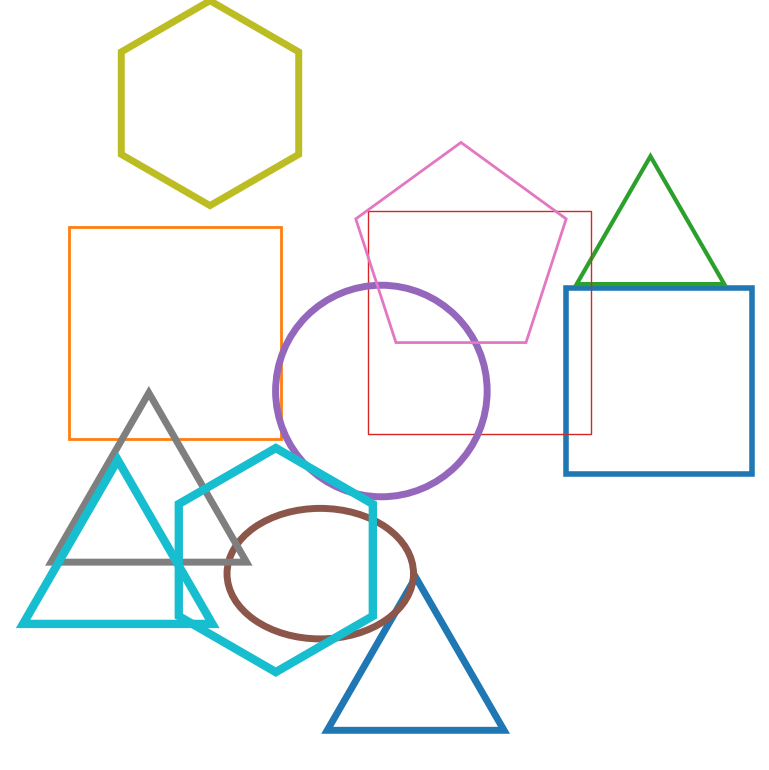[{"shape": "square", "thickness": 2, "radius": 0.6, "center": [0.855, 0.505]}, {"shape": "triangle", "thickness": 2.5, "radius": 0.66, "center": [0.54, 0.118]}, {"shape": "square", "thickness": 1, "radius": 0.69, "center": [0.227, 0.568]}, {"shape": "triangle", "thickness": 1.5, "radius": 0.55, "center": [0.845, 0.686]}, {"shape": "square", "thickness": 0.5, "radius": 0.72, "center": [0.623, 0.581]}, {"shape": "circle", "thickness": 2.5, "radius": 0.69, "center": [0.495, 0.492]}, {"shape": "oval", "thickness": 2.5, "radius": 0.61, "center": [0.416, 0.255]}, {"shape": "pentagon", "thickness": 1, "radius": 0.72, "center": [0.599, 0.671]}, {"shape": "triangle", "thickness": 2.5, "radius": 0.73, "center": [0.193, 0.343]}, {"shape": "hexagon", "thickness": 2.5, "radius": 0.67, "center": [0.273, 0.866]}, {"shape": "hexagon", "thickness": 3, "radius": 0.73, "center": [0.358, 0.273]}, {"shape": "triangle", "thickness": 3, "radius": 0.71, "center": [0.153, 0.261]}]